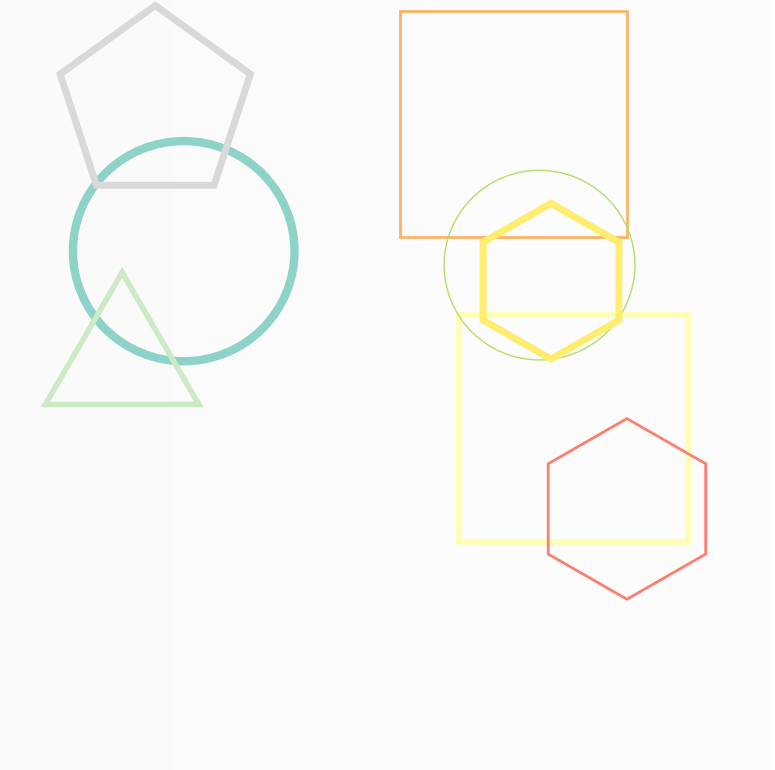[{"shape": "circle", "thickness": 3, "radius": 0.71, "center": [0.237, 0.674]}, {"shape": "square", "thickness": 2, "radius": 0.74, "center": [0.74, 0.443]}, {"shape": "hexagon", "thickness": 1, "radius": 0.59, "center": [0.809, 0.339]}, {"shape": "square", "thickness": 1, "radius": 0.73, "center": [0.663, 0.838]}, {"shape": "circle", "thickness": 0.5, "radius": 0.62, "center": [0.696, 0.656]}, {"shape": "pentagon", "thickness": 2.5, "radius": 0.65, "center": [0.2, 0.864]}, {"shape": "triangle", "thickness": 2, "radius": 0.57, "center": [0.158, 0.532]}, {"shape": "hexagon", "thickness": 2.5, "radius": 0.51, "center": [0.711, 0.635]}]